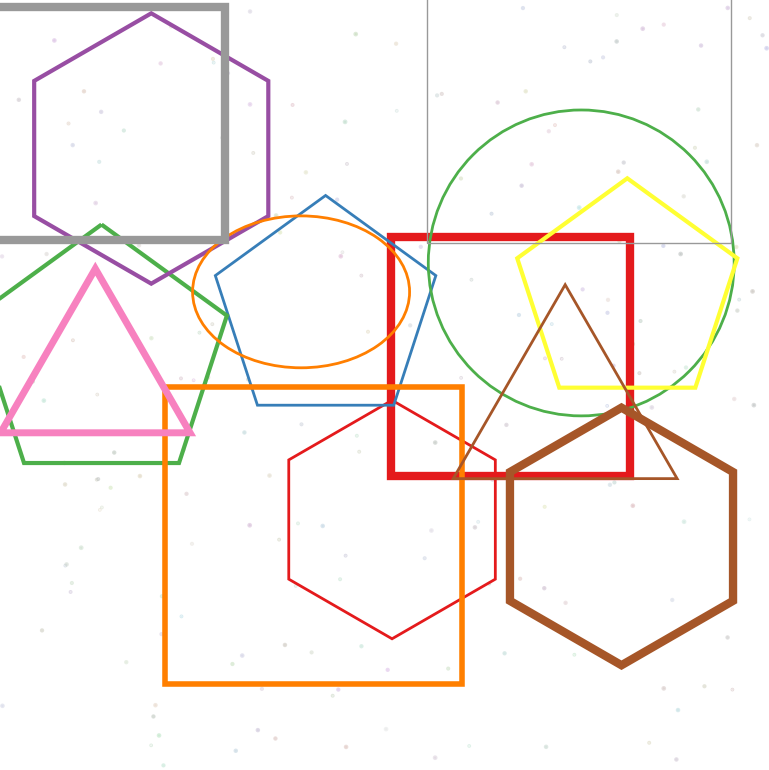[{"shape": "square", "thickness": 3, "radius": 0.78, "center": [0.663, 0.537]}, {"shape": "hexagon", "thickness": 1, "radius": 0.77, "center": [0.509, 0.325]}, {"shape": "pentagon", "thickness": 1, "radius": 0.75, "center": [0.423, 0.596]}, {"shape": "pentagon", "thickness": 1.5, "radius": 0.86, "center": [0.132, 0.537]}, {"shape": "circle", "thickness": 1, "radius": 0.99, "center": [0.755, 0.659]}, {"shape": "hexagon", "thickness": 1.5, "radius": 0.88, "center": [0.196, 0.807]}, {"shape": "square", "thickness": 2, "radius": 0.96, "center": [0.407, 0.305]}, {"shape": "oval", "thickness": 1, "radius": 0.7, "center": [0.391, 0.621]}, {"shape": "pentagon", "thickness": 1.5, "radius": 0.75, "center": [0.815, 0.618]}, {"shape": "triangle", "thickness": 1, "radius": 0.84, "center": [0.734, 0.462]}, {"shape": "hexagon", "thickness": 3, "radius": 0.84, "center": [0.807, 0.303]}, {"shape": "triangle", "thickness": 2.5, "radius": 0.71, "center": [0.124, 0.509]}, {"shape": "square", "thickness": 0.5, "radius": 0.99, "center": [0.752, 0.882]}, {"shape": "square", "thickness": 3, "radius": 0.76, "center": [0.141, 0.839]}]